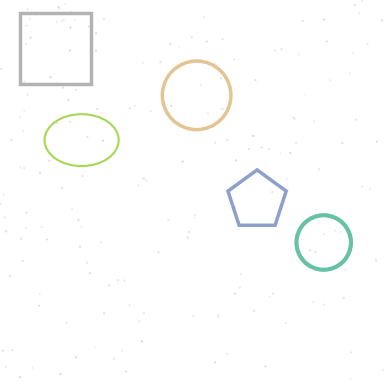[{"shape": "circle", "thickness": 3, "radius": 0.35, "center": [0.841, 0.37]}, {"shape": "pentagon", "thickness": 2.5, "radius": 0.4, "center": [0.668, 0.479]}, {"shape": "oval", "thickness": 1.5, "radius": 0.48, "center": [0.212, 0.636]}, {"shape": "circle", "thickness": 2.5, "radius": 0.45, "center": [0.511, 0.752]}, {"shape": "square", "thickness": 2.5, "radius": 0.46, "center": [0.144, 0.874]}]